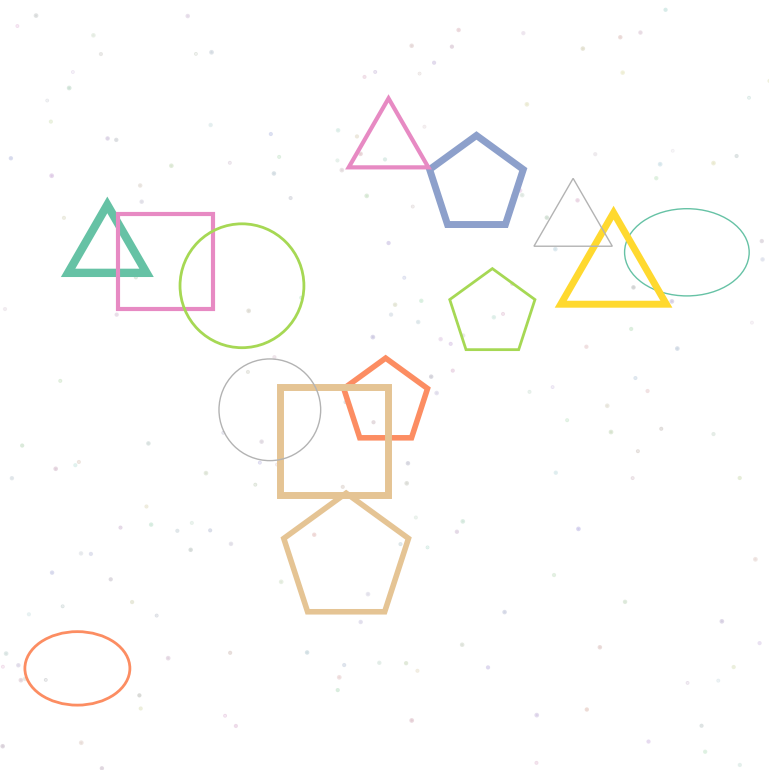[{"shape": "oval", "thickness": 0.5, "radius": 0.4, "center": [0.892, 0.672]}, {"shape": "triangle", "thickness": 3, "radius": 0.29, "center": [0.139, 0.675]}, {"shape": "pentagon", "thickness": 2, "radius": 0.29, "center": [0.501, 0.478]}, {"shape": "oval", "thickness": 1, "radius": 0.34, "center": [0.1, 0.132]}, {"shape": "pentagon", "thickness": 2.5, "radius": 0.32, "center": [0.619, 0.76]}, {"shape": "triangle", "thickness": 1.5, "radius": 0.3, "center": [0.505, 0.813]}, {"shape": "square", "thickness": 1.5, "radius": 0.31, "center": [0.215, 0.66]}, {"shape": "pentagon", "thickness": 1, "radius": 0.29, "center": [0.639, 0.593]}, {"shape": "circle", "thickness": 1, "radius": 0.4, "center": [0.314, 0.629]}, {"shape": "triangle", "thickness": 2.5, "radius": 0.4, "center": [0.797, 0.645]}, {"shape": "pentagon", "thickness": 2, "radius": 0.43, "center": [0.45, 0.274]}, {"shape": "square", "thickness": 2.5, "radius": 0.35, "center": [0.433, 0.427]}, {"shape": "triangle", "thickness": 0.5, "radius": 0.29, "center": [0.744, 0.71]}, {"shape": "circle", "thickness": 0.5, "radius": 0.33, "center": [0.35, 0.468]}]